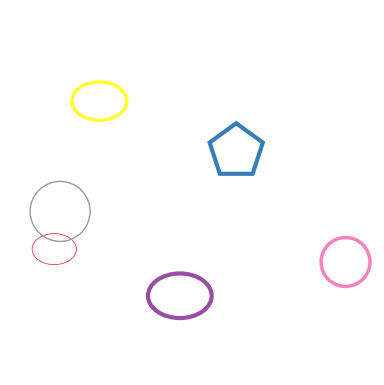[{"shape": "oval", "thickness": 0.5, "radius": 0.29, "center": [0.141, 0.353]}, {"shape": "pentagon", "thickness": 3, "radius": 0.36, "center": [0.614, 0.607]}, {"shape": "oval", "thickness": 3, "radius": 0.41, "center": [0.467, 0.232]}, {"shape": "oval", "thickness": 2.5, "radius": 0.36, "center": [0.258, 0.737]}, {"shape": "circle", "thickness": 2.5, "radius": 0.32, "center": [0.898, 0.32]}, {"shape": "circle", "thickness": 1, "radius": 0.39, "center": [0.156, 0.451]}]